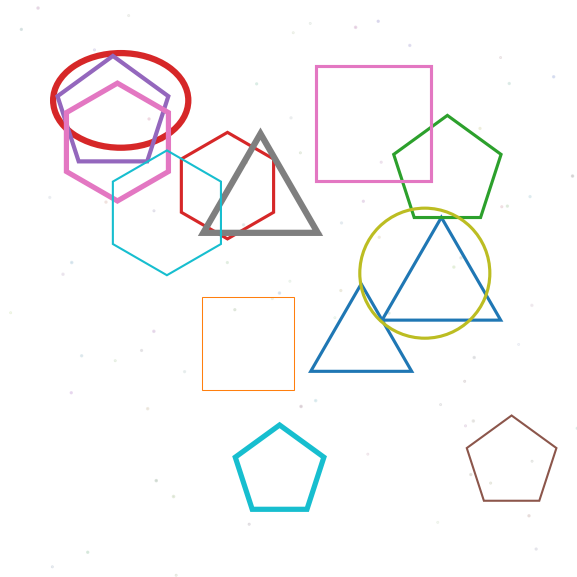[{"shape": "triangle", "thickness": 1.5, "radius": 0.59, "center": [0.764, 0.504]}, {"shape": "triangle", "thickness": 1.5, "radius": 0.5, "center": [0.625, 0.407]}, {"shape": "square", "thickness": 0.5, "radius": 0.4, "center": [0.429, 0.404]}, {"shape": "pentagon", "thickness": 1.5, "radius": 0.49, "center": [0.775, 0.702]}, {"shape": "hexagon", "thickness": 1.5, "radius": 0.46, "center": [0.394, 0.678]}, {"shape": "oval", "thickness": 3, "radius": 0.59, "center": [0.209, 0.825]}, {"shape": "pentagon", "thickness": 2, "radius": 0.5, "center": [0.196, 0.801]}, {"shape": "pentagon", "thickness": 1, "radius": 0.41, "center": [0.886, 0.198]}, {"shape": "hexagon", "thickness": 2.5, "radius": 0.51, "center": [0.203, 0.753]}, {"shape": "square", "thickness": 1.5, "radius": 0.5, "center": [0.646, 0.785]}, {"shape": "triangle", "thickness": 3, "radius": 0.57, "center": [0.451, 0.653]}, {"shape": "circle", "thickness": 1.5, "radius": 0.56, "center": [0.736, 0.526]}, {"shape": "hexagon", "thickness": 1, "radius": 0.54, "center": [0.289, 0.631]}, {"shape": "pentagon", "thickness": 2.5, "radius": 0.4, "center": [0.484, 0.183]}]